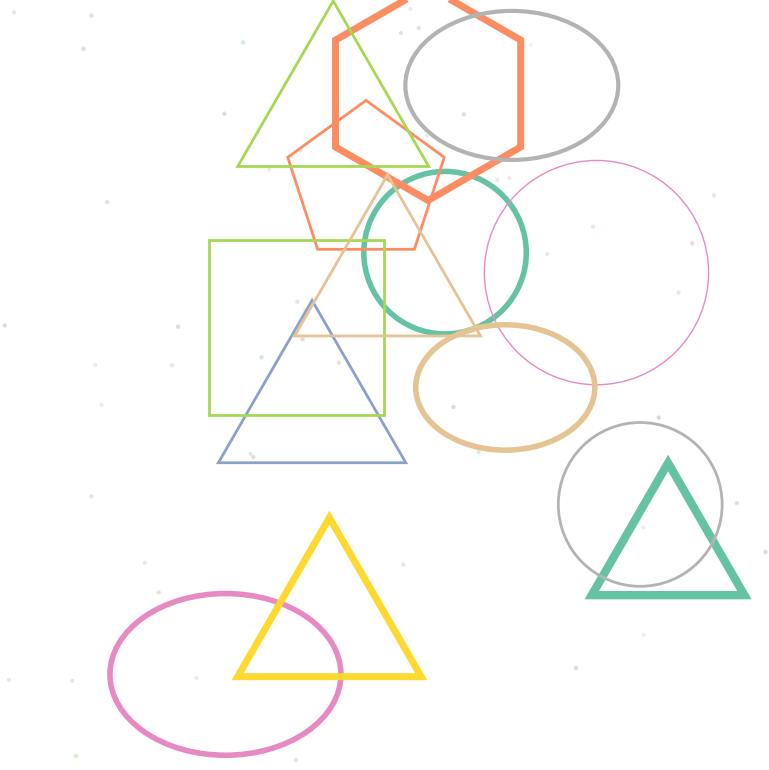[{"shape": "circle", "thickness": 2, "radius": 0.53, "center": [0.578, 0.672]}, {"shape": "triangle", "thickness": 3, "radius": 0.57, "center": [0.868, 0.284]}, {"shape": "pentagon", "thickness": 1, "radius": 0.53, "center": [0.475, 0.763]}, {"shape": "hexagon", "thickness": 2.5, "radius": 0.69, "center": [0.556, 0.878]}, {"shape": "triangle", "thickness": 1, "radius": 0.7, "center": [0.405, 0.469]}, {"shape": "oval", "thickness": 2, "radius": 0.75, "center": [0.293, 0.124]}, {"shape": "circle", "thickness": 0.5, "radius": 0.73, "center": [0.775, 0.646]}, {"shape": "triangle", "thickness": 1, "radius": 0.72, "center": [0.433, 0.855]}, {"shape": "square", "thickness": 1, "radius": 0.57, "center": [0.385, 0.575]}, {"shape": "triangle", "thickness": 2.5, "radius": 0.69, "center": [0.428, 0.19]}, {"shape": "oval", "thickness": 2, "radius": 0.58, "center": [0.656, 0.497]}, {"shape": "triangle", "thickness": 1, "radius": 0.7, "center": [0.503, 0.633]}, {"shape": "oval", "thickness": 1.5, "radius": 0.69, "center": [0.665, 0.889]}, {"shape": "circle", "thickness": 1, "radius": 0.53, "center": [0.831, 0.345]}]